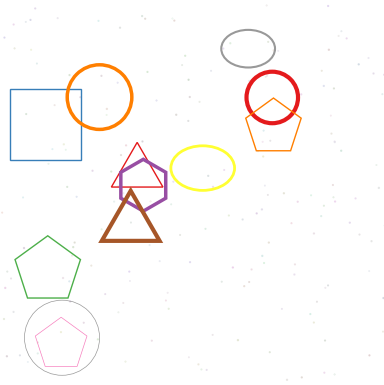[{"shape": "circle", "thickness": 3, "radius": 0.33, "center": [0.707, 0.747]}, {"shape": "triangle", "thickness": 1, "radius": 0.39, "center": [0.356, 0.553]}, {"shape": "square", "thickness": 1, "radius": 0.46, "center": [0.119, 0.677]}, {"shape": "pentagon", "thickness": 1, "radius": 0.45, "center": [0.124, 0.298]}, {"shape": "hexagon", "thickness": 2.5, "radius": 0.34, "center": [0.372, 0.519]}, {"shape": "pentagon", "thickness": 1, "radius": 0.38, "center": [0.71, 0.67]}, {"shape": "circle", "thickness": 2.5, "radius": 0.42, "center": [0.259, 0.748]}, {"shape": "oval", "thickness": 2, "radius": 0.41, "center": [0.527, 0.563]}, {"shape": "triangle", "thickness": 3, "radius": 0.43, "center": [0.339, 0.418]}, {"shape": "pentagon", "thickness": 0.5, "radius": 0.35, "center": [0.159, 0.105]}, {"shape": "circle", "thickness": 0.5, "radius": 0.49, "center": [0.161, 0.123]}, {"shape": "oval", "thickness": 1.5, "radius": 0.35, "center": [0.645, 0.874]}]